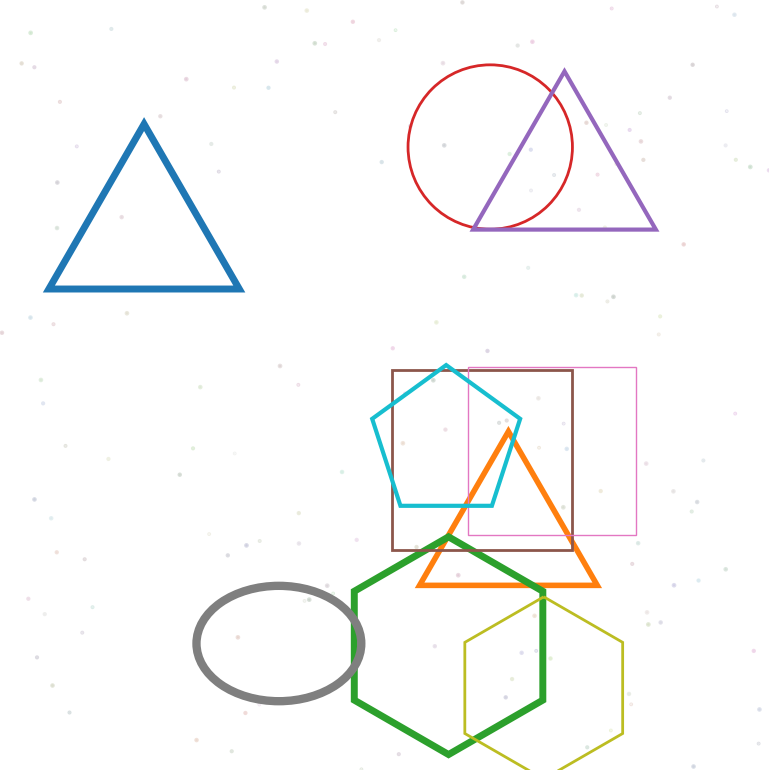[{"shape": "triangle", "thickness": 2.5, "radius": 0.71, "center": [0.187, 0.696]}, {"shape": "triangle", "thickness": 2, "radius": 0.67, "center": [0.66, 0.306]}, {"shape": "hexagon", "thickness": 2.5, "radius": 0.71, "center": [0.583, 0.161]}, {"shape": "circle", "thickness": 1, "radius": 0.53, "center": [0.637, 0.809]}, {"shape": "triangle", "thickness": 1.5, "radius": 0.69, "center": [0.733, 0.77]}, {"shape": "square", "thickness": 1, "radius": 0.59, "center": [0.626, 0.403]}, {"shape": "square", "thickness": 0.5, "radius": 0.55, "center": [0.717, 0.415]}, {"shape": "oval", "thickness": 3, "radius": 0.54, "center": [0.362, 0.164]}, {"shape": "hexagon", "thickness": 1, "radius": 0.59, "center": [0.706, 0.107]}, {"shape": "pentagon", "thickness": 1.5, "radius": 0.51, "center": [0.579, 0.425]}]